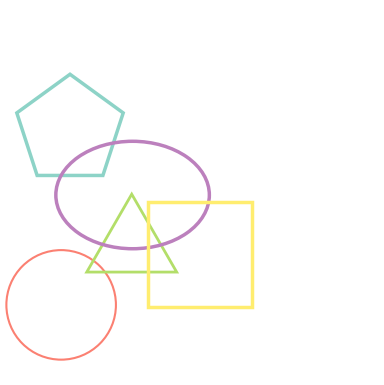[{"shape": "pentagon", "thickness": 2.5, "radius": 0.73, "center": [0.182, 0.662]}, {"shape": "circle", "thickness": 1.5, "radius": 0.71, "center": [0.159, 0.208]}, {"shape": "triangle", "thickness": 2, "radius": 0.67, "center": [0.342, 0.361]}, {"shape": "oval", "thickness": 2.5, "radius": 1.0, "center": [0.344, 0.493]}, {"shape": "square", "thickness": 2.5, "radius": 0.68, "center": [0.52, 0.339]}]